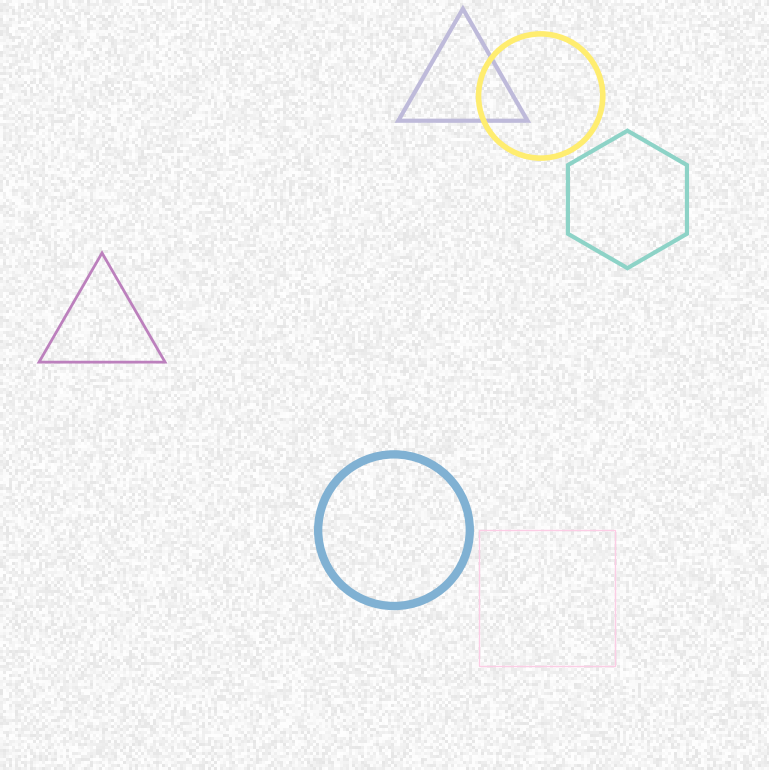[{"shape": "hexagon", "thickness": 1.5, "radius": 0.45, "center": [0.815, 0.741]}, {"shape": "triangle", "thickness": 1.5, "radius": 0.48, "center": [0.601, 0.892]}, {"shape": "circle", "thickness": 3, "radius": 0.49, "center": [0.512, 0.311]}, {"shape": "square", "thickness": 0.5, "radius": 0.44, "center": [0.71, 0.223]}, {"shape": "triangle", "thickness": 1, "radius": 0.47, "center": [0.133, 0.577]}, {"shape": "circle", "thickness": 2, "radius": 0.4, "center": [0.702, 0.875]}]